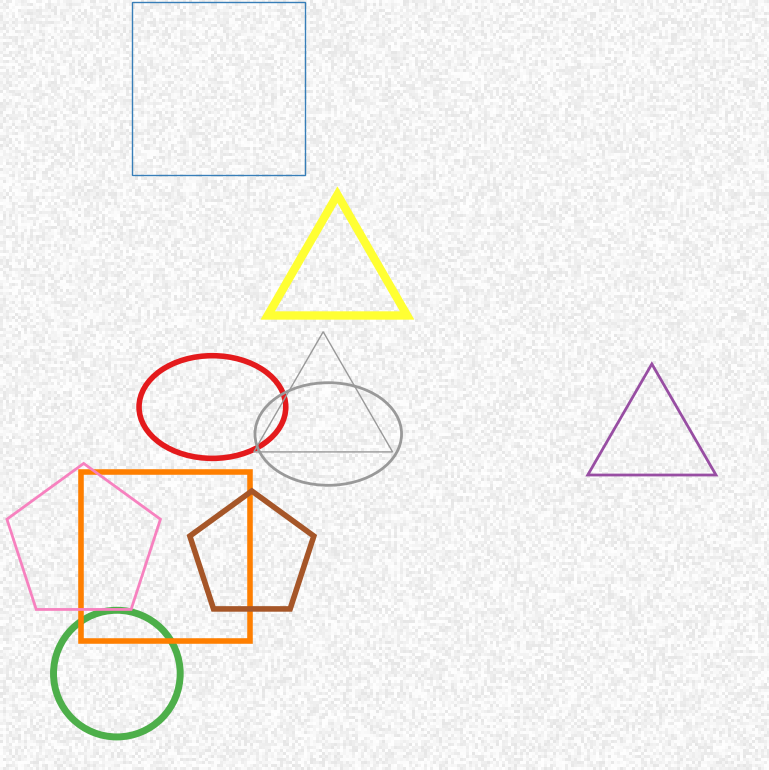[{"shape": "oval", "thickness": 2, "radius": 0.48, "center": [0.276, 0.471]}, {"shape": "square", "thickness": 0.5, "radius": 0.56, "center": [0.284, 0.885]}, {"shape": "circle", "thickness": 2.5, "radius": 0.41, "center": [0.152, 0.125]}, {"shape": "triangle", "thickness": 1, "radius": 0.48, "center": [0.847, 0.431]}, {"shape": "square", "thickness": 2, "radius": 0.55, "center": [0.215, 0.277]}, {"shape": "triangle", "thickness": 3, "radius": 0.52, "center": [0.438, 0.643]}, {"shape": "pentagon", "thickness": 2, "radius": 0.42, "center": [0.327, 0.278]}, {"shape": "pentagon", "thickness": 1, "radius": 0.52, "center": [0.109, 0.293]}, {"shape": "oval", "thickness": 1, "radius": 0.48, "center": [0.426, 0.436]}, {"shape": "triangle", "thickness": 0.5, "radius": 0.52, "center": [0.42, 0.465]}]